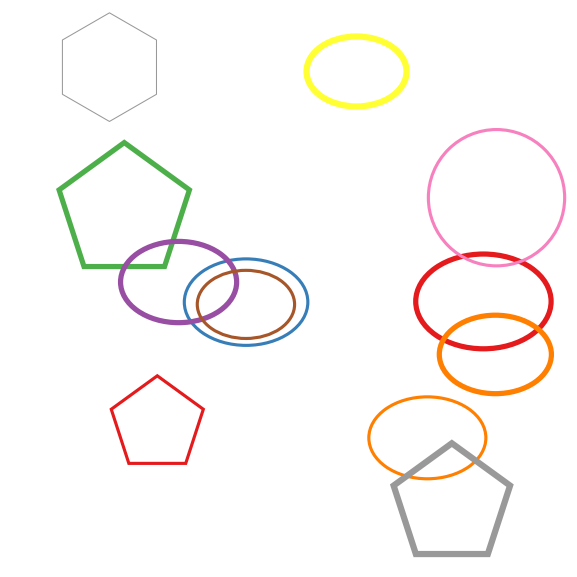[{"shape": "pentagon", "thickness": 1.5, "radius": 0.42, "center": [0.272, 0.265]}, {"shape": "oval", "thickness": 2.5, "radius": 0.59, "center": [0.837, 0.477]}, {"shape": "oval", "thickness": 1.5, "radius": 0.53, "center": [0.426, 0.476]}, {"shape": "pentagon", "thickness": 2.5, "radius": 0.59, "center": [0.215, 0.634]}, {"shape": "oval", "thickness": 2.5, "radius": 0.5, "center": [0.309, 0.511]}, {"shape": "oval", "thickness": 1.5, "radius": 0.51, "center": [0.74, 0.241]}, {"shape": "oval", "thickness": 2.5, "radius": 0.49, "center": [0.858, 0.385]}, {"shape": "oval", "thickness": 3, "radius": 0.43, "center": [0.617, 0.875]}, {"shape": "oval", "thickness": 1.5, "radius": 0.42, "center": [0.426, 0.472]}, {"shape": "circle", "thickness": 1.5, "radius": 0.59, "center": [0.86, 0.657]}, {"shape": "pentagon", "thickness": 3, "radius": 0.53, "center": [0.782, 0.126]}, {"shape": "hexagon", "thickness": 0.5, "radius": 0.47, "center": [0.19, 0.883]}]